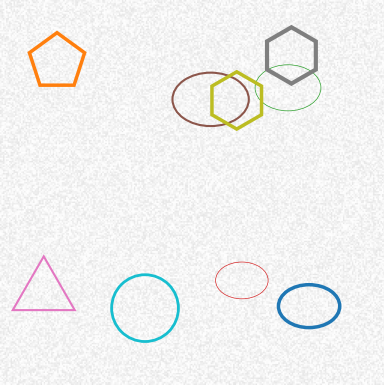[{"shape": "oval", "thickness": 2.5, "radius": 0.4, "center": [0.803, 0.205]}, {"shape": "pentagon", "thickness": 2.5, "radius": 0.38, "center": [0.148, 0.84]}, {"shape": "oval", "thickness": 0.5, "radius": 0.43, "center": [0.748, 0.772]}, {"shape": "oval", "thickness": 0.5, "radius": 0.34, "center": [0.628, 0.272]}, {"shape": "oval", "thickness": 1.5, "radius": 0.5, "center": [0.547, 0.742]}, {"shape": "triangle", "thickness": 1.5, "radius": 0.47, "center": [0.114, 0.241]}, {"shape": "hexagon", "thickness": 3, "radius": 0.37, "center": [0.757, 0.856]}, {"shape": "hexagon", "thickness": 2.5, "radius": 0.37, "center": [0.615, 0.739]}, {"shape": "circle", "thickness": 2, "radius": 0.43, "center": [0.377, 0.2]}]